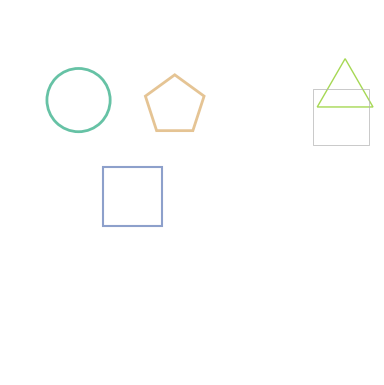[{"shape": "circle", "thickness": 2, "radius": 0.41, "center": [0.204, 0.74]}, {"shape": "square", "thickness": 1.5, "radius": 0.38, "center": [0.344, 0.489]}, {"shape": "triangle", "thickness": 1, "radius": 0.42, "center": [0.896, 0.764]}, {"shape": "pentagon", "thickness": 2, "radius": 0.4, "center": [0.454, 0.726]}, {"shape": "square", "thickness": 0.5, "radius": 0.36, "center": [0.886, 0.697]}]